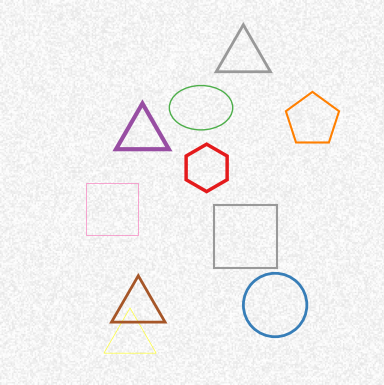[{"shape": "hexagon", "thickness": 2.5, "radius": 0.31, "center": [0.537, 0.564]}, {"shape": "circle", "thickness": 2, "radius": 0.41, "center": [0.715, 0.208]}, {"shape": "oval", "thickness": 1, "radius": 0.41, "center": [0.522, 0.72]}, {"shape": "triangle", "thickness": 3, "radius": 0.4, "center": [0.37, 0.652]}, {"shape": "pentagon", "thickness": 1.5, "radius": 0.36, "center": [0.812, 0.689]}, {"shape": "triangle", "thickness": 0.5, "radius": 0.39, "center": [0.338, 0.122]}, {"shape": "triangle", "thickness": 2, "radius": 0.4, "center": [0.359, 0.203]}, {"shape": "square", "thickness": 0.5, "radius": 0.34, "center": [0.291, 0.457]}, {"shape": "square", "thickness": 1.5, "radius": 0.41, "center": [0.638, 0.385]}, {"shape": "triangle", "thickness": 2, "radius": 0.41, "center": [0.632, 0.854]}]